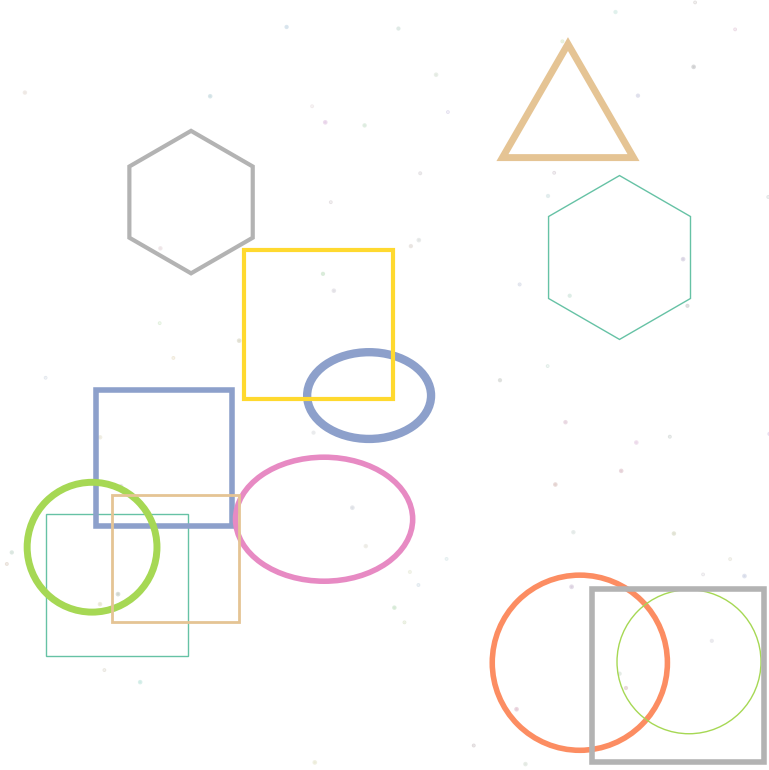[{"shape": "square", "thickness": 0.5, "radius": 0.46, "center": [0.151, 0.24]}, {"shape": "hexagon", "thickness": 0.5, "radius": 0.53, "center": [0.805, 0.666]}, {"shape": "circle", "thickness": 2, "radius": 0.57, "center": [0.753, 0.139]}, {"shape": "square", "thickness": 2, "radius": 0.44, "center": [0.213, 0.405]}, {"shape": "oval", "thickness": 3, "radius": 0.4, "center": [0.479, 0.486]}, {"shape": "oval", "thickness": 2, "radius": 0.58, "center": [0.421, 0.326]}, {"shape": "circle", "thickness": 0.5, "radius": 0.47, "center": [0.895, 0.141]}, {"shape": "circle", "thickness": 2.5, "radius": 0.42, "center": [0.12, 0.289]}, {"shape": "square", "thickness": 1.5, "radius": 0.48, "center": [0.413, 0.578]}, {"shape": "triangle", "thickness": 2.5, "radius": 0.49, "center": [0.738, 0.844]}, {"shape": "square", "thickness": 1, "radius": 0.41, "center": [0.228, 0.274]}, {"shape": "hexagon", "thickness": 1.5, "radius": 0.46, "center": [0.248, 0.738]}, {"shape": "square", "thickness": 2, "radius": 0.56, "center": [0.881, 0.123]}]